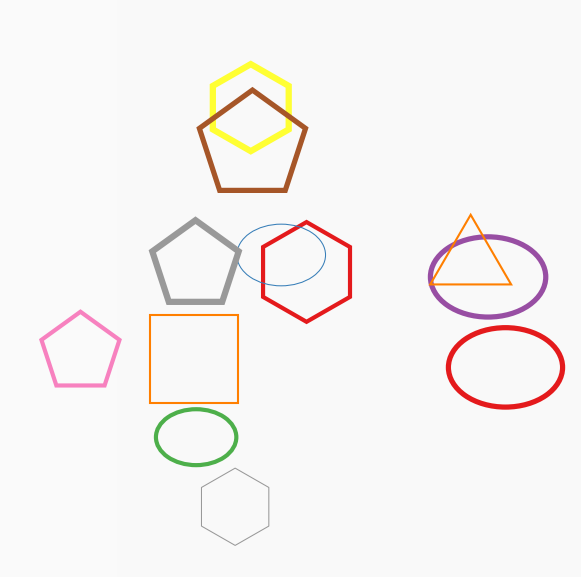[{"shape": "oval", "thickness": 2.5, "radius": 0.49, "center": [0.87, 0.363]}, {"shape": "hexagon", "thickness": 2, "radius": 0.43, "center": [0.527, 0.528]}, {"shape": "oval", "thickness": 0.5, "radius": 0.38, "center": [0.484, 0.558]}, {"shape": "oval", "thickness": 2, "radius": 0.35, "center": [0.337, 0.242]}, {"shape": "oval", "thickness": 2.5, "radius": 0.5, "center": [0.84, 0.52]}, {"shape": "square", "thickness": 1, "radius": 0.38, "center": [0.334, 0.378]}, {"shape": "triangle", "thickness": 1, "radius": 0.4, "center": [0.81, 0.547]}, {"shape": "hexagon", "thickness": 3, "radius": 0.38, "center": [0.431, 0.813]}, {"shape": "pentagon", "thickness": 2.5, "radius": 0.48, "center": [0.434, 0.747]}, {"shape": "pentagon", "thickness": 2, "radius": 0.35, "center": [0.138, 0.389]}, {"shape": "hexagon", "thickness": 0.5, "radius": 0.33, "center": [0.405, 0.122]}, {"shape": "pentagon", "thickness": 3, "radius": 0.39, "center": [0.336, 0.54]}]